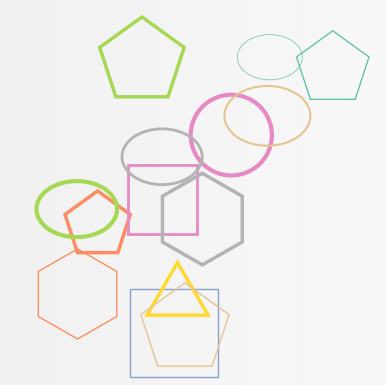[{"shape": "pentagon", "thickness": 1, "radius": 0.49, "center": [0.859, 0.822]}, {"shape": "oval", "thickness": 0.5, "radius": 0.42, "center": [0.696, 0.851]}, {"shape": "pentagon", "thickness": 2.5, "radius": 0.44, "center": [0.252, 0.415]}, {"shape": "hexagon", "thickness": 1, "radius": 0.58, "center": [0.2, 0.236]}, {"shape": "square", "thickness": 1, "radius": 0.57, "center": [0.449, 0.135]}, {"shape": "square", "thickness": 2, "radius": 0.45, "center": [0.419, 0.483]}, {"shape": "circle", "thickness": 3, "radius": 0.52, "center": [0.597, 0.649]}, {"shape": "pentagon", "thickness": 2.5, "radius": 0.57, "center": [0.366, 0.841]}, {"shape": "oval", "thickness": 3, "radius": 0.52, "center": [0.198, 0.457]}, {"shape": "triangle", "thickness": 2.5, "radius": 0.45, "center": [0.458, 0.227]}, {"shape": "pentagon", "thickness": 1, "radius": 0.6, "center": [0.477, 0.146]}, {"shape": "oval", "thickness": 1.5, "radius": 0.55, "center": [0.69, 0.699]}, {"shape": "hexagon", "thickness": 2.5, "radius": 0.59, "center": [0.522, 0.431]}, {"shape": "oval", "thickness": 2, "radius": 0.52, "center": [0.418, 0.593]}]